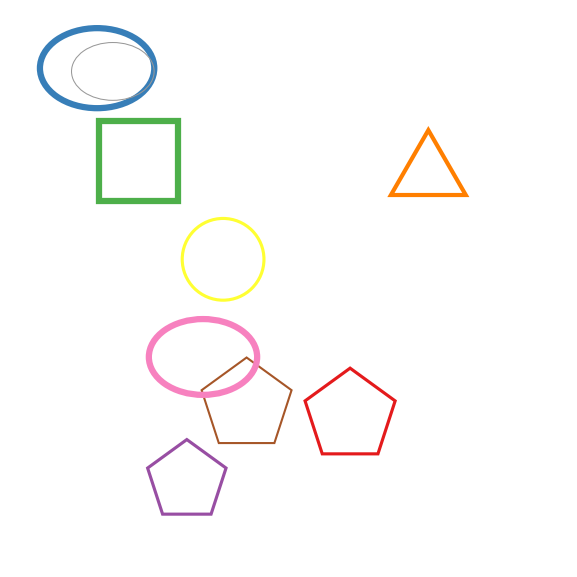[{"shape": "pentagon", "thickness": 1.5, "radius": 0.41, "center": [0.606, 0.28]}, {"shape": "oval", "thickness": 3, "radius": 0.49, "center": [0.168, 0.881]}, {"shape": "square", "thickness": 3, "radius": 0.34, "center": [0.24, 0.72]}, {"shape": "pentagon", "thickness": 1.5, "radius": 0.36, "center": [0.324, 0.167]}, {"shape": "triangle", "thickness": 2, "radius": 0.37, "center": [0.742, 0.699]}, {"shape": "circle", "thickness": 1.5, "radius": 0.35, "center": [0.386, 0.55]}, {"shape": "pentagon", "thickness": 1, "radius": 0.41, "center": [0.427, 0.298]}, {"shape": "oval", "thickness": 3, "radius": 0.47, "center": [0.352, 0.381]}, {"shape": "oval", "thickness": 0.5, "radius": 0.36, "center": [0.195, 0.875]}]